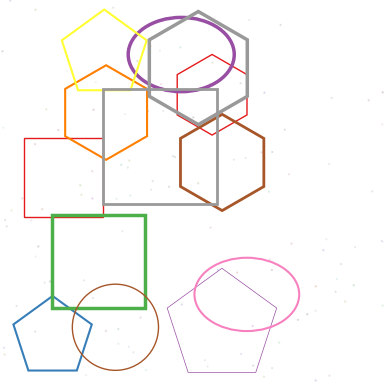[{"shape": "hexagon", "thickness": 1, "radius": 0.52, "center": [0.551, 0.754]}, {"shape": "square", "thickness": 1, "radius": 0.51, "center": [0.165, 0.54]}, {"shape": "pentagon", "thickness": 1.5, "radius": 0.54, "center": [0.137, 0.124]}, {"shape": "square", "thickness": 2.5, "radius": 0.61, "center": [0.255, 0.321]}, {"shape": "pentagon", "thickness": 0.5, "radius": 0.75, "center": [0.576, 0.154]}, {"shape": "oval", "thickness": 2.5, "radius": 0.69, "center": [0.471, 0.858]}, {"shape": "hexagon", "thickness": 1.5, "radius": 0.61, "center": [0.276, 0.708]}, {"shape": "pentagon", "thickness": 1.5, "radius": 0.58, "center": [0.271, 0.859]}, {"shape": "hexagon", "thickness": 2, "radius": 0.62, "center": [0.577, 0.578]}, {"shape": "circle", "thickness": 1, "radius": 0.56, "center": [0.3, 0.15]}, {"shape": "oval", "thickness": 1.5, "radius": 0.68, "center": [0.641, 0.235]}, {"shape": "hexagon", "thickness": 2.5, "radius": 0.73, "center": [0.515, 0.823]}, {"shape": "square", "thickness": 2, "radius": 0.74, "center": [0.415, 0.619]}]